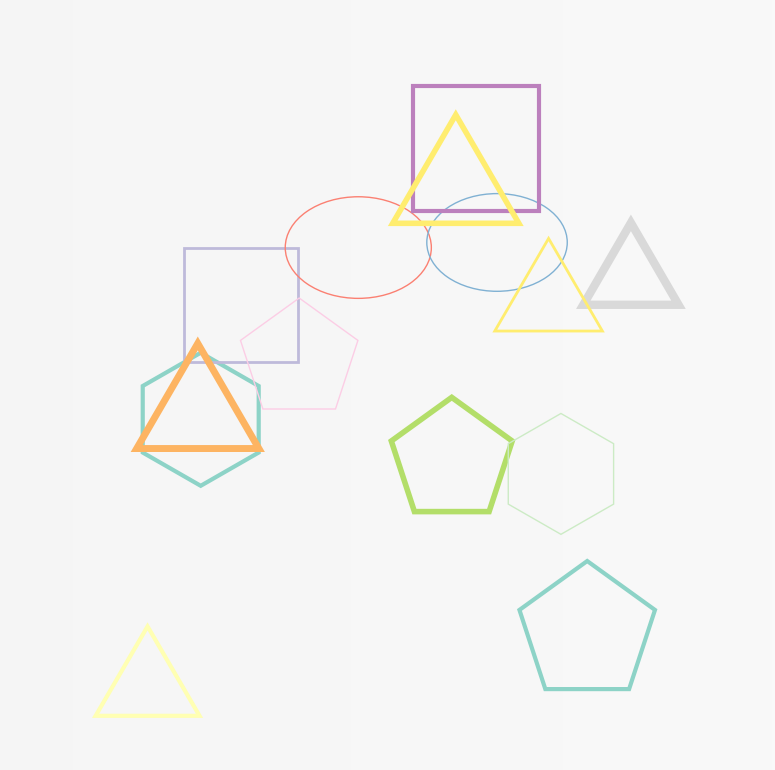[{"shape": "hexagon", "thickness": 1.5, "radius": 0.43, "center": [0.259, 0.455]}, {"shape": "pentagon", "thickness": 1.5, "radius": 0.46, "center": [0.758, 0.179]}, {"shape": "triangle", "thickness": 1.5, "radius": 0.39, "center": [0.19, 0.109]}, {"shape": "square", "thickness": 1, "radius": 0.37, "center": [0.311, 0.603]}, {"shape": "oval", "thickness": 0.5, "radius": 0.47, "center": [0.462, 0.678]}, {"shape": "oval", "thickness": 0.5, "radius": 0.45, "center": [0.641, 0.685]}, {"shape": "triangle", "thickness": 2.5, "radius": 0.45, "center": [0.255, 0.463]}, {"shape": "pentagon", "thickness": 2, "radius": 0.41, "center": [0.583, 0.402]}, {"shape": "pentagon", "thickness": 0.5, "radius": 0.4, "center": [0.386, 0.533]}, {"shape": "triangle", "thickness": 3, "radius": 0.35, "center": [0.814, 0.64]}, {"shape": "square", "thickness": 1.5, "radius": 0.41, "center": [0.614, 0.807]}, {"shape": "hexagon", "thickness": 0.5, "radius": 0.39, "center": [0.724, 0.385]}, {"shape": "triangle", "thickness": 1, "radius": 0.4, "center": [0.708, 0.61]}, {"shape": "triangle", "thickness": 2, "radius": 0.47, "center": [0.588, 0.757]}]